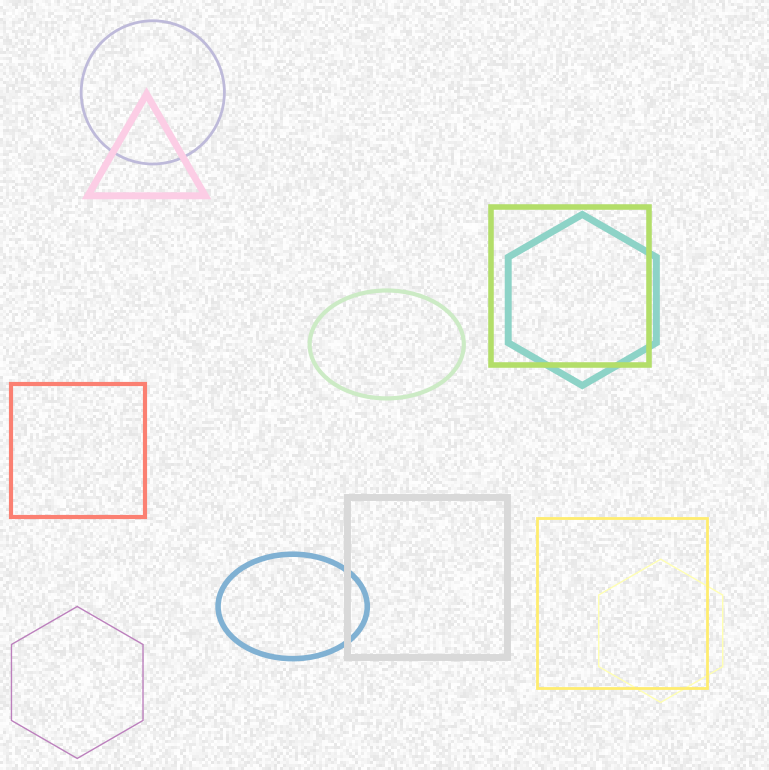[{"shape": "hexagon", "thickness": 2.5, "radius": 0.56, "center": [0.756, 0.61]}, {"shape": "hexagon", "thickness": 0.5, "radius": 0.46, "center": [0.858, 0.181]}, {"shape": "circle", "thickness": 1, "radius": 0.47, "center": [0.198, 0.88]}, {"shape": "square", "thickness": 1.5, "radius": 0.43, "center": [0.102, 0.415]}, {"shape": "oval", "thickness": 2, "radius": 0.48, "center": [0.38, 0.212]}, {"shape": "square", "thickness": 2, "radius": 0.51, "center": [0.74, 0.628]}, {"shape": "triangle", "thickness": 2.5, "radius": 0.44, "center": [0.19, 0.79]}, {"shape": "square", "thickness": 2.5, "radius": 0.52, "center": [0.554, 0.25]}, {"shape": "hexagon", "thickness": 0.5, "radius": 0.49, "center": [0.1, 0.114]}, {"shape": "oval", "thickness": 1.5, "radius": 0.5, "center": [0.502, 0.553]}, {"shape": "square", "thickness": 1, "radius": 0.55, "center": [0.808, 0.217]}]